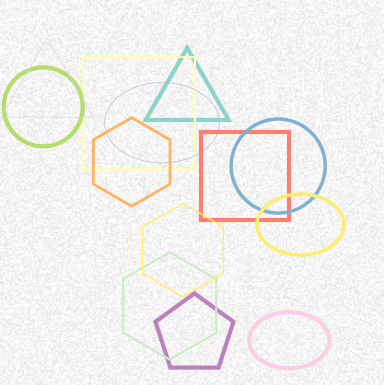[{"shape": "triangle", "thickness": 3, "radius": 0.62, "center": [0.486, 0.751]}, {"shape": "square", "thickness": 1.5, "radius": 0.73, "center": [0.361, 0.707]}, {"shape": "oval", "thickness": 0.5, "radius": 0.75, "center": [0.421, 0.681]}, {"shape": "square", "thickness": 3, "radius": 0.57, "center": [0.637, 0.542]}, {"shape": "circle", "thickness": 2.5, "radius": 0.61, "center": [0.723, 0.569]}, {"shape": "hexagon", "thickness": 2, "radius": 0.57, "center": [0.342, 0.579]}, {"shape": "circle", "thickness": 3, "radius": 0.51, "center": [0.112, 0.722]}, {"shape": "oval", "thickness": 3, "radius": 0.52, "center": [0.751, 0.116]}, {"shape": "triangle", "thickness": 0.5, "radius": 0.69, "center": [0.123, 0.765]}, {"shape": "pentagon", "thickness": 3, "radius": 0.53, "center": [0.505, 0.131]}, {"shape": "hexagon", "thickness": 1.5, "radius": 0.7, "center": [0.441, 0.205]}, {"shape": "oval", "thickness": 2.5, "radius": 0.56, "center": [0.78, 0.417]}, {"shape": "hexagon", "thickness": 1, "radius": 0.61, "center": [0.475, 0.35]}]